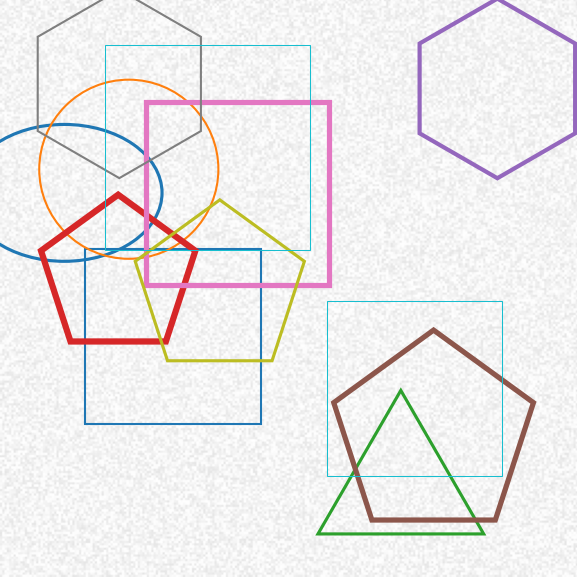[{"shape": "oval", "thickness": 1.5, "radius": 0.85, "center": [0.111, 0.665]}, {"shape": "square", "thickness": 1, "radius": 0.76, "center": [0.3, 0.416]}, {"shape": "circle", "thickness": 1, "radius": 0.78, "center": [0.223, 0.706]}, {"shape": "triangle", "thickness": 1.5, "radius": 0.83, "center": [0.694, 0.157]}, {"shape": "pentagon", "thickness": 3, "radius": 0.7, "center": [0.205, 0.521]}, {"shape": "hexagon", "thickness": 2, "radius": 0.78, "center": [0.861, 0.846]}, {"shape": "pentagon", "thickness": 2.5, "radius": 0.91, "center": [0.751, 0.246]}, {"shape": "square", "thickness": 2.5, "radius": 0.79, "center": [0.411, 0.664]}, {"shape": "hexagon", "thickness": 1, "radius": 0.82, "center": [0.207, 0.854]}, {"shape": "pentagon", "thickness": 1.5, "radius": 0.77, "center": [0.381, 0.499]}, {"shape": "square", "thickness": 0.5, "radius": 0.89, "center": [0.359, 0.744]}, {"shape": "square", "thickness": 0.5, "radius": 0.76, "center": [0.718, 0.327]}]